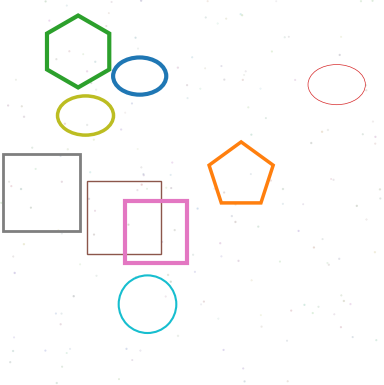[{"shape": "oval", "thickness": 3, "radius": 0.35, "center": [0.363, 0.802]}, {"shape": "pentagon", "thickness": 2.5, "radius": 0.44, "center": [0.626, 0.544]}, {"shape": "hexagon", "thickness": 3, "radius": 0.47, "center": [0.203, 0.866]}, {"shape": "oval", "thickness": 0.5, "radius": 0.37, "center": [0.875, 0.78]}, {"shape": "square", "thickness": 1, "radius": 0.48, "center": [0.322, 0.434]}, {"shape": "square", "thickness": 3, "radius": 0.4, "center": [0.406, 0.398]}, {"shape": "square", "thickness": 2, "radius": 0.5, "center": [0.108, 0.499]}, {"shape": "oval", "thickness": 2.5, "radius": 0.36, "center": [0.222, 0.7]}, {"shape": "circle", "thickness": 1.5, "radius": 0.37, "center": [0.383, 0.21]}]